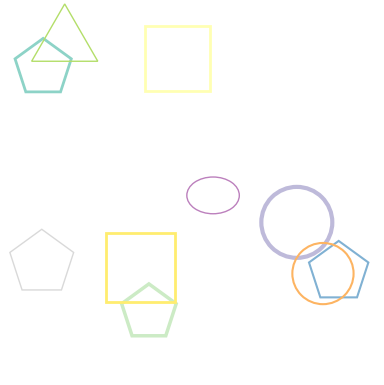[{"shape": "pentagon", "thickness": 2, "radius": 0.38, "center": [0.112, 0.824]}, {"shape": "square", "thickness": 2, "radius": 0.42, "center": [0.46, 0.848]}, {"shape": "circle", "thickness": 3, "radius": 0.46, "center": [0.771, 0.422]}, {"shape": "pentagon", "thickness": 1.5, "radius": 0.41, "center": [0.88, 0.293]}, {"shape": "circle", "thickness": 1.5, "radius": 0.4, "center": [0.839, 0.289]}, {"shape": "triangle", "thickness": 1, "radius": 0.5, "center": [0.168, 0.89]}, {"shape": "pentagon", "thickness": 1, "radius": 0.44, "center": [0.108, 0.317]}, {"shape": "oval", "thickness": 1, "radius": 0.34, "center": [0.553, 0.493]}, {"shape": "pentagon", "thickness": 2.5, "radius": 0.37, "center": [0.387, 0.188]}, {"shape": "square", "thickness": 2, "radius": 0.45, "center": [0.365, 0.306]}]